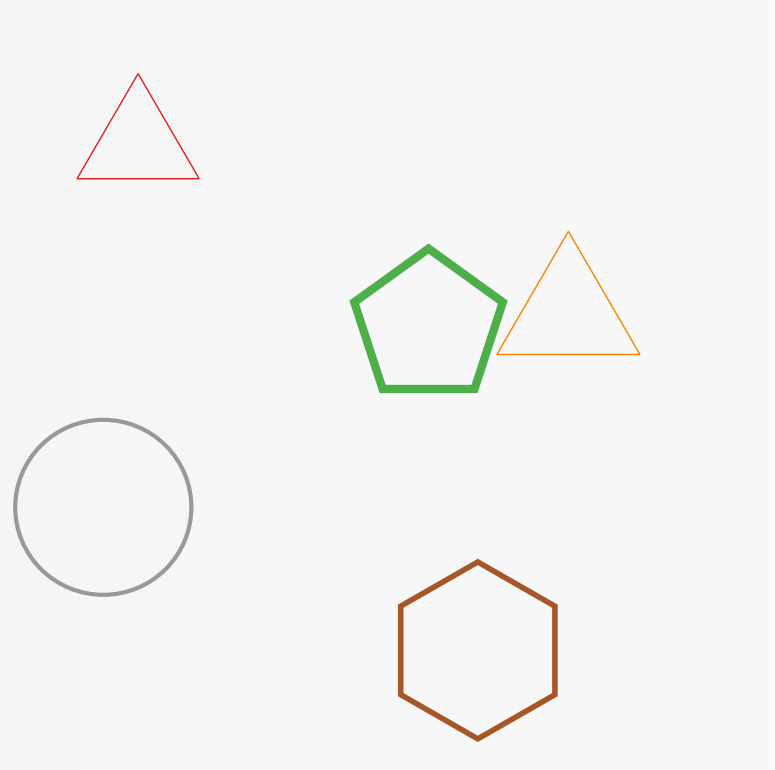[{"shape": "triangle", "thickness": 0.5, "radius": 0.46, "center": [0.178, 0.813]}, {"shape": "pentagon", "thickness": 3, "radius": 0.5, "center": [0.553, 0.576]}, {"shape": "triangle", "thickness": 0.5, "radius": 0.53, "center": [0.733, 0.593]}, {"shape": "hexagon", "thickness": 2, "radius": 0.57, "center": [0.617, 0.155]}, {"shape": "circle", "thickness": 1.5, "radius": 0.57, "center": [0.133, 0.341]}]